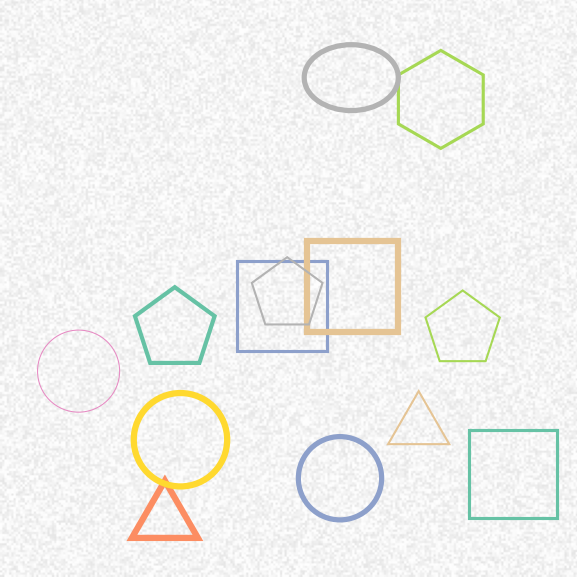[{"shape": "square", "thickness": 1.5, "radius": 0.38, "center": [0.889, 0.179]}, {"shape": "pentagon", "thickness": 2, "radius": 0.36, "center": [0.303, 0.429]}, {"shape": "triangle", "thickness": 3, "radius": 0.33, "center": [0.286, 0.101]}, {"shape": "circle", "thickness": 2.5, "radius": 0.36, "center": [0.589, 0.171]}, {"shape": "square", "thickness": 1.5, "radius": 0.39, "center": [0.488, 0.469]}, {"shape": "circle", "thickness": 0.5, "radius": 0.36, "center": [0.136, 0.356]}, {"shape": "hexagon", "thickness": 1.5, "radius": 0.42, "center": [0.763, 0.827]}, {"shape": "pentagon", "thickness": 1, "radius": 0.34, "center": [0.801, 0.429]}, {"shape": "circle", "thickness": 3, "radius": 0.4, "center": [0.313, 0.238]}, {"shape": "triangle", "thickness": 1, "radius": 0.31, "center": [0.725, 0.261]}, {"shape": "square", "thickness": 3, "radius": 0.39, "center": [0.61, 0.502]}, {"shape": "oval", "thickness": 2.5, "radius": 0.41, "center": [0.608, 0.865]}, {"shape": "pentagon", "thickness": 1, "radius": 0.32, "center": [0.497, 0.489]}]